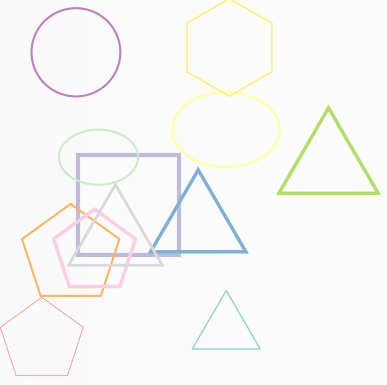[{"shape": "triangle", "thickness": 1, "radius": 0.51, "center": [0.584, 0.144]}, {"shape": "oval", "thickness": 2, "radius": 0.69, "center": [0.583, 0.663]}, {"shape": "square", "thickness": 3, "radius": 0.65, "center": [0.331, 0.467]}, {"shape": "pentagon", "thickness": 0.5, "radius": 0.56, "center": [0.108, 0.115]}, {"shape": "triangle", "thickness": 2.5, "radius": 0.71, "center": [0.512, 0.417]}, {"shape": "pentagon", "thickness": 1.5, "radius": 0.66, "center": [0.182, 0.338]}, {"shape": "triangle", "thickness": 2.5, "radius": 0.74, "center": [0.848, 0.572]}, {"shape": "pentagon", "thickness": 2.5, "radius": 0.55, "center": [0.244, 0.346]}, {"shape": "triangle", "thickness": 2, "radius": 0.7, "center": [0.298, 0.381]}, {"shape": "circle", "thickness": 1.5, "radius": 0.57, "center": [0.196, 0.864]}, {"shape": "oval", "thickness": 1.5, "radius": 0.51, "center": [0.254, 0.592]}, {"shape": "hexagon", "thickness": 1, "radius": 0.63, "center": [0.592, 0.877]}]